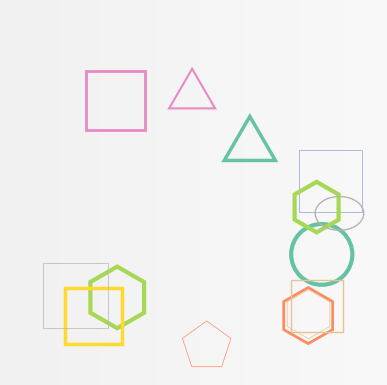[{"shape": "circle", "thickness": 3, "radius": 0.39, "center": [0.83, 0.339]}, {"shape": "triangle", "thickness": 2.5, "radius": 0.38, "center": [0.645, 0.621]}, {"shape": "hexagon", "thickness": 2, "radius": 0.36, "center": [0.795, 0.18]}, {"shape": "pentagon", "thickness": 0.5, "radius": 0.33, "center": [0.533, 0.101]}, {"shape": "square", "thickness": 0.5, "radius": 0.41, "center": [0.854, 0.529]}, {"shape": "triangle", "thickness": 1.5, "radius": 0.34, "center": [0.496, 0.753]}, {"shape": "square", "thickness": 2, "radius": 0.38, "center": [0.298, 0.739]}, {"shape": "hexagon", "thickness": 3, "radius": 0.33, "center": [0.817, 0.462]}, {"shape": "hexagon", "thickness": 3, "radius": 0.4, "center": [0.303, 0.228]}, {"shape": "square", "thickness": 2.5, "radius": 0.37, "center": [0.241, 0.179]}, {"shape": "hexagon", "thickness": 0.5, "radius": 0.32, "center": [0.796, 0.184]}, {"shape": "square", "thickness": 1, "radius": 0.33, "center": [0.818, 0.205]}, {"shape": "oval", "thickness": 1, "radius": 0.31, "center": [0.876, 0.446]}, {"shape": "square", "thickness": 0.5, "radius": 0.42, "center": [0.195, 0.232]}]